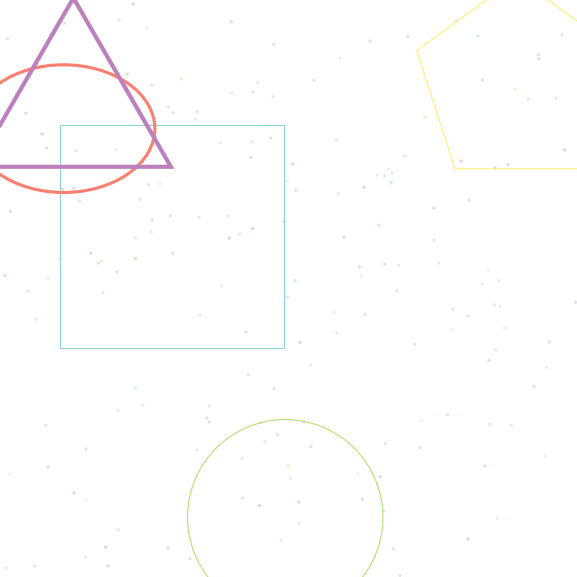[{"shape": "square", "thickness": 0.5, "radius": 0.97, "center": [0.298, 0.589]}, {"shape": "oval", "thickness": 1.5, "radius": 0.79, "center": [0.11, 0.776]}, {"shape": "circle", "thickness": 0.5, "radius": 0.85, "center": [0.494, 0.103]}, {"shape": "triangle", "thickness": 2, "radius": 0.97, "center": [0.127, 0.808]}, {"shape": "pentagon", "thickness": 0.5, "radius": 0.91, "center": [0.895, 0.855]}]